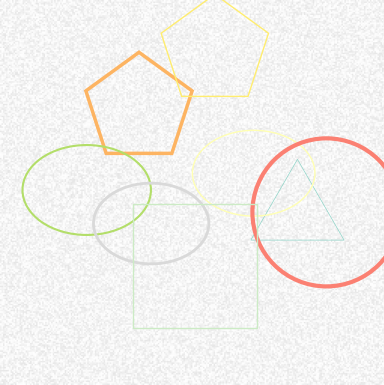[{"shape": "triangle", "thickness": 0.5, "radius": 0.7, "center": [0.773, 0.446]}, {"shape": "oval", "thickness": 1, "radius": 0.8, "center": [0.659, 0.55]}, {"shape": "circle", "thickness": 3, "radius": 0.96, "center": [0.848, 0.448]}, {"shape": "pentagon", "thickness": 2.5, "radius": 0.73, "center": [0.361, 0.719]}, {"shape": "oval", "thickness": 1.5, "radius": 0.83, "center": [0.225, 0.506]}, {"shape": "oval", "thickness": 2, "radius": 0.75, "center": [0.393, 0.419]}, {"shape": "square", "thickness": 1, "radius": 0.81, "center": [0.506, 0.309]}, {"shape": "pentagon", "thickness": 1, "radius": 0.73, "center": [0.558, 0.868]}]